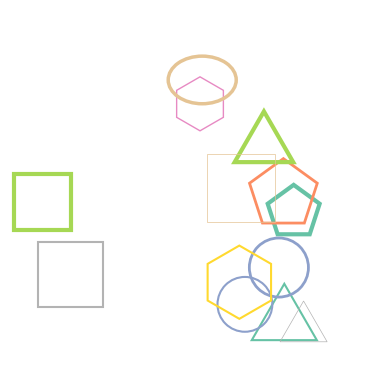[{"shape": "triangle", "thickness": 1.5, "radius": 0.49, "center": [0.738, 0.165]}, {"shape": "pentagon", "thickness": 3, "radius": 0.35, "center": [0.763, 0.449]}, {"shape": "pentagon", "thickness": 2, "radius": 0.46, "center": [0.736, 0.496]}, {"shape": "circle", "thickness": 2, "radius": 0.38, "center": [0.724, 0.305]}, {"shape": "circle", "thickness": 1.5, "radius": 0.36, "center": [0.636, 0.209]}, {"shape": "hexagon", "thickness": 1, "radius": 0.35, "center": [0.52, 0.73]}, {"shape": "square", "thickness": 3, "radius": 0.37, "center": [0.11, 0.475]}, {"shape": "triangle", "thickness": 3, "radius": 0.44, "center": [0.686, 0.623]}, {"shape": "hexagon", "thickness": 1.5, "radius": 0.48, "center": [0.622, 0.267]}, {"shape": "square", "thickness": 0.5, "radius": 0.44, "center": [0.626, 0.512]}, {"shape": "oval", "thickness": 2.5, "radius": 0.44, "center": [0.525, 0.792]}, {"shape": "triangle", "thickness": 0.5, "radius": 0.35, "center": [0.789, 0.148]}, {"shape": "square", "thickness": 1.5, "radius": 0.42, "center": [0.184, 0.288]}]